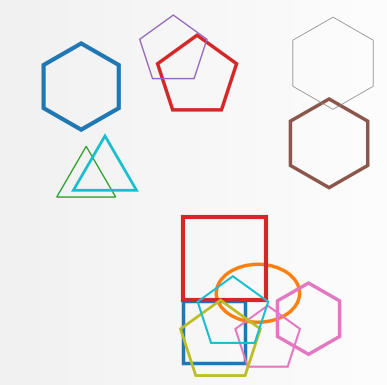[{"shape": "square", "thickness": 2.5, "radius": 0.4, "center": [0.553, 0.138]}, {"shape": "hexagon", "thickness": 3, "radius": 0.56, "center": [0.21, 0.775]}, {"shape": "oval", "thickness": 2.5, "radius": 0.54, "center": [0.666, 0.238]}, {"shape": "triangle", "thickness": 1, "radius": 0.44, "center": [0.222, 0.532]}, {"shape": "square", "thickness": 3, "radius": 0.54, "center": [0.58, 0.329]}, {"shape": "pentagon", "thickness": 2.5, "radius": 0.54, "center": [0.509, 0.801]}, {"shape": "pentagon", "thickness": 1, "radius": 0.46, "center": [0.447, 0.87]}, {"shape": "hexagon", "thickness": 2.5, "radius": 0.58, "center": [0.849, 0.628]}, {"shape": "pentagon", "thickness": 1.5, "radius": 0.44, "center": [0.691, 0.119]}, {"shape": "hexagon", "thickness": 2.5, "radius": 0.46, "center": [0.796, 0.172]}, {"shape": "hexagon", "thickness": 0.5, "radius": 0.6, "center": [0.859, 0.836]}, {"shape": "pentagon", "thickness": 2, "radius": 0.54, "center": [0.569, 0.112]}, {"shape": "pentagon", "thickness": 1.5, "radius": 0.48, "center": [0.601, 0.187]}, {"shape": "triangle", "thickness": 2, "radius": 0.47, "center": [0.271, 0.553]}]